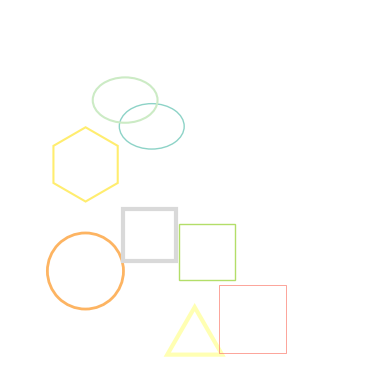[{"shape": "oval", "thickness": 1, "radius": 0.42, "center": [0.394, 0.672]}, {"shape": "triangle", "thickness": 3, "radius": 0.41, "center": [0.506, 0.12]}, {"shape": "square", "thickness": 0.5, "radius": 0.44, "center": [0.656, 0.171]}, {"shape": "circle", "thickness": 2, "radius": 0.49, "center": [0.222, 0.296]}, {"shape": "square", "thickness": 1, "radius": 0.36, "center": [0.538, 0.345]}, {"shape": "square", "thickness": 3, "radius": 0.34, "center": [0.389, 0.389]}, {"shape": "oval", "thickness": 1.5, "radius": 0.42, "center": [0.325, 0.74]}, {"shape": "hexagon", "thickness": 1.5, "radius": 0.48, "center": [0.222, 0.573]}]